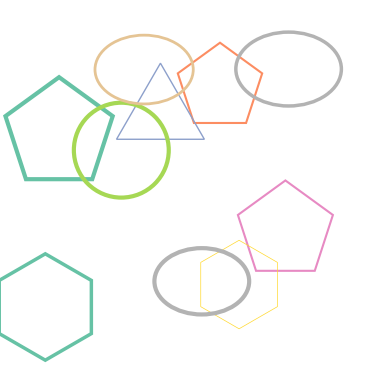[{"shape": "pentagon", "thickness": 3, "radius": 0.73, "center": [0.153, 0.653]}, {"shape": "hexagon", "thickness": 2.5, "radius": 0.69, "center": [0.118, 0.203]}, {"shape": "pentagon", "thickness": 1.5, "radius": 0.58, "center": [0.571, 0.774]}, {"shape": "triangle", "thickness": 1, "radius": 0.66, "center": [0.417, 0.704]}, {"shape": "pentagon", "thickness": 1.5, "radius": 0.65, "center": [0.741, 0.402]}, {"shape": "circle", "thickness": 3, "radius": 0.62, "center": [0.315, 0.61]}, {"shape": "hexagon", "thickness": 0.5, "radius": 0.57, "center": [0.621, 0.261]}, {"shape": "oval", "thickness": 2, "radius": 0.64, "center": [0.374, 0.819]}, {"shape": "oval", "thickness": 2.5, "radius": 0.69, "center": [0.75, 0.821]}, {"shape": "oval", "thickness": 3, "radius": 0.62, "center": [0.524, 0.269]}]